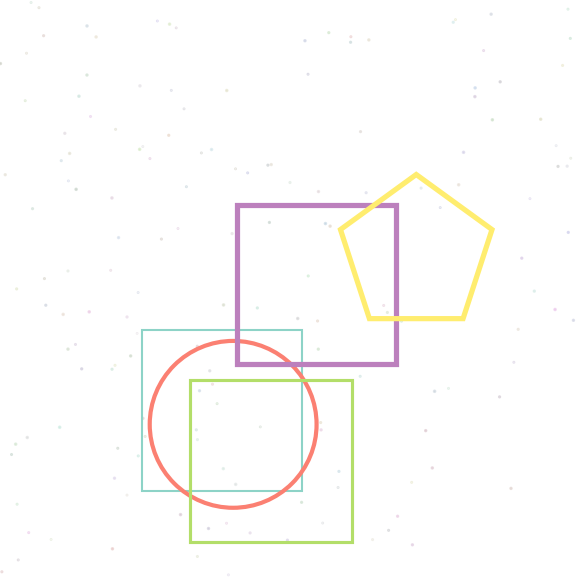[{"shape": "square", "thickness": 1, "radius": 0.69, "center": [0.384, 0.288]}, {"shape": "circle", "thickness": 2, "radius": 0.72, "center": [0.404, 0.264]}, {"shape": "square", "thickness": 1.5, "radius": 0.7, "center": [0.469, 0.201]}, {"shape": "square", "thickness": 2.5, "radius": 0.69, "center": [0.547, 0.506]}, {"shape": "pentagon", "thickness": 2.5, "radius": 0.69, "center": [0.721, 0.559]}]